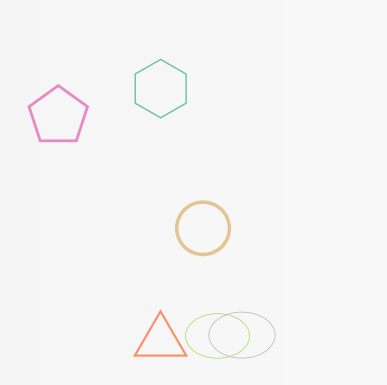[{"shape": "hexagon", "thickness": 1, "radius": 0.38, "center": [0.415, 0.77]}, {"shape": "triangle", "thickness": 1.5, "radius": 0.38, "center": [0.414, 0.115]}, {"shape": "pentagon", "thickness": 2, "radius": 0.4, "center": [0.15, 0.698]}, {"shape": "oval", "thickness": 0.5, "radius": 0.41, "center": [0.561, 0.127]}, {"shape": "circle", "thickness": 2.5, "radius": 0.34, "center": [0.524, 0.407]}, {"shape": "oval", "thickness": 0.5, "radius": 0.43, "center": [0.624, 0.13]}]